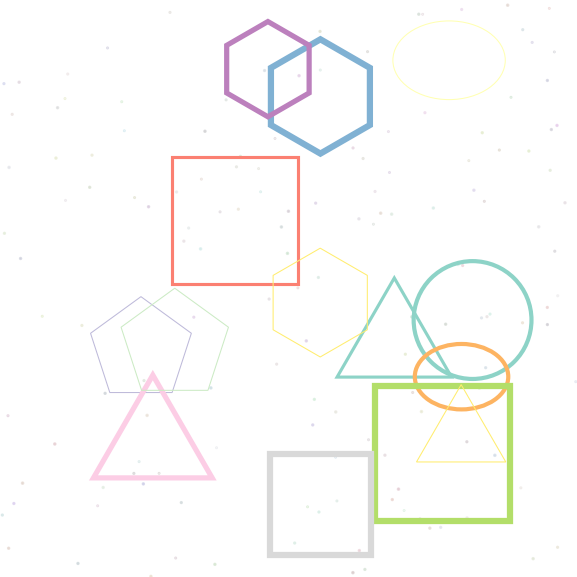[{"shape": "triangle", "thickness": 1.5, "radius": 0.57, "center": [0.683, 0.403]}, {"shape": "circle", "thickness": 2, "radius": 0.51, "center": [0.818, 0.445]}, {"shape": "oval", "thickness": 0.5, "radius": 0.49, "center": [0.778, 0.895]}, {"shape": "pentagon", "thickness": 0.5, "radius": 0.46, "center": [0.244, 0.394]}, {"shape": "square", "thickness": 1.5, "radius": 0.55, "center": [0.407, 0.618]}, {"shape": "hexagon", "thickness": 3, "radius": 0.49, "center": [0.555, 0.832]}, {"shape": "oval", "thickness": 2, "radius": 0.4, "center": [0.799, 0.347]}, {"shape": "square", "thickness": 3, "radius": 0.58, "center": [0.766, 0.214]}, {"shape": "triangle", "thickness": 2.5, "radius": 0.59, "center": [0.265, 0.231]}, {"shape": "square", "thickness": 3, "radius": 0.44, "center": [0.556, 0.126]}, {"shape": "hexagon", "thickness": 2.5, "radius": 0.41, "center": [0.464, 0.879]}, {"shape": "pentagon", "thickness": 0.5, "radius": 0.49, "center": [0.303, 0.402]}, {"shape": "hexagon", "thickness": 0.5, "radius": 0.47, "center": [0.554, 0.475]}, {"shape": "triangle", "thickness": 0.5, "radius": 0.45, "center": [0.799, 0.244]}]